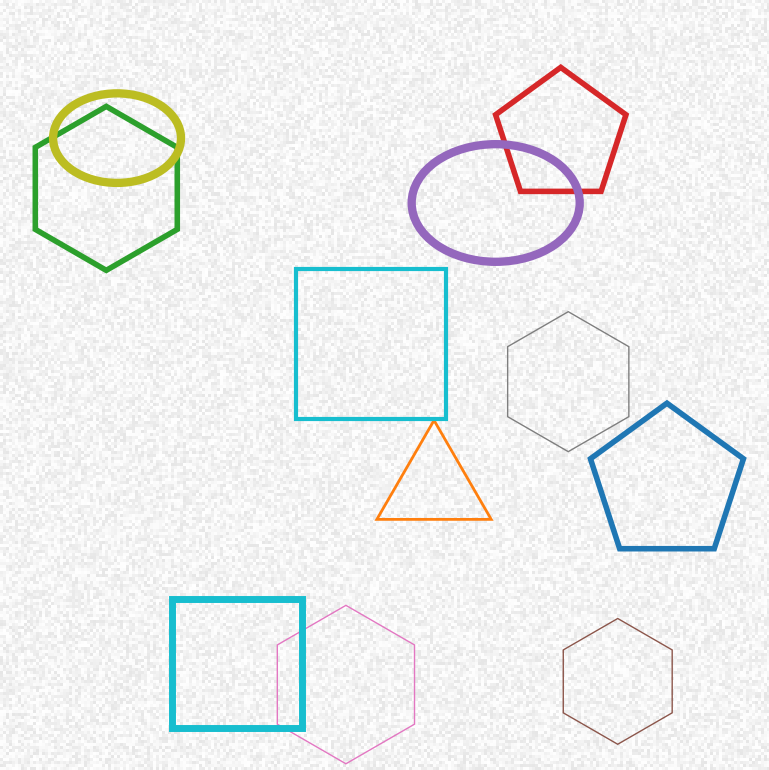[{"shape": "pentagon", "thickness": 2, "radius": 0.52, "center": [0.866, 0.372]}, {"shape": "triangle", "thickness": 1, "radius": 0.43, "center": [0.564, 0.368]}, {"shape": "hexagon", "thickness": 2, "radius": 0.53, "center": [0.138, 0.755]}, {"shape": "pentagon", "thickness": 2, "radius": 0.45, "center": [0.728, 0.823]}, {"shape": "oval", "thickness": 3, "radius": 0.55, "center": [0.644, 0.736]}, {"shape": "hexagon", "thickness": 0.5, "radius": 0.41, "center": [0.802, 0.115]}, {"shape": "hexagon", "thickness": 0.5, "radius": 0.51, "center": [0.449, 0.111]}, {"shape": "hexagon", "thickness": 0.5, "radius": 0.45, "center": [0.738, 0.504]}, {"shape": "oval", "thickness": 3, "radius": 0.42, "center": [0.152, 0.821]}, {"shape": "square", "thickness": 1.5, "radius": 0.49, "center": [0.481, 0.553]}, {"shape": "square", "thickness": 2.5, "radius": 0.42, "center": [0.308, 0.138]}]